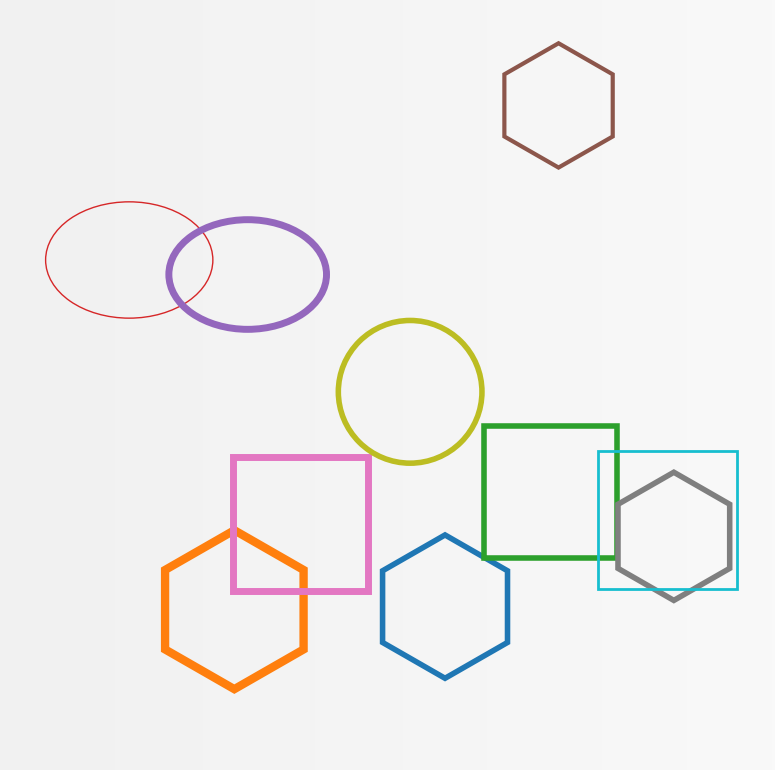[{"shape": "hexagon", "thickness": 2, "radius": 0.47, "center": [0.574, 0.212]}, {"shape": "hexagon", "thickness": 3, "radius": 0.52, "center": [0.302, 0.208]}, {"shape": "square", "thickness": 2, "radius": 0.43, "center": [0.711, 0.361]}, {"shape": "oval", "thickness": 0.5, "radius": 0.54, "center": [0.167, 0.662]}, {"shape": "oval", "thickness": 2.5, "radius": 0.51, "center": [0.32, 0.643]}, {"shape": "hexagon", "thickness": 1.5, "radius": 0.4, "center": [0.721, 0.863]}, {"shape": "square", "thickness": 2.5, "radius": 0.44, "center": [0.388, 0.319]}, {"shape": "hexagon", "thickness": 2, "radius": 0.42, "center": [0.869, 0.303]}, {"shape": "circle", "thickness": 2, "radius": 0.46, "center": [0.529, 0.491]}, {"shape": "square", "thickness": 1, "radius": 0.45, "center": [0.862, 0.324]}]